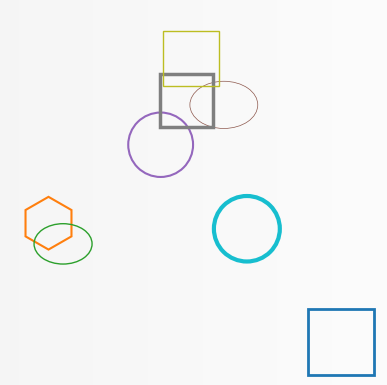[{"shape": "square", "thickness": 2, "radius": 0.43, "center": [0.88, 0.111]}, {"shape": "hexagon", "thickness": 1.5, "radius": 0.34, "center": [0.125, 0.42]}, {"shape": "oval", "thickness": 1, "radius": 0.37, "center": [0.163, 0.367]}, {"shape": "circle", "thickness": 1.5, "radius": 0.42, "center": [0.415, 0.624]}, {"shape": "oval", "thickness": 0.5, "radius": 0.44, "center": [0.578, 0.728]}, {"shape": "square", "thickness": 2.5, "radius": 0.34, "center": [0.481, 0.739]}, {"shape": "square", "thickness": 1, "radius": 0.36, "center": [0.493, 0.849]}, {"shape": "circle", "thickness": 3, "radius": 0.43, "center": [0.637, 0.406]}]